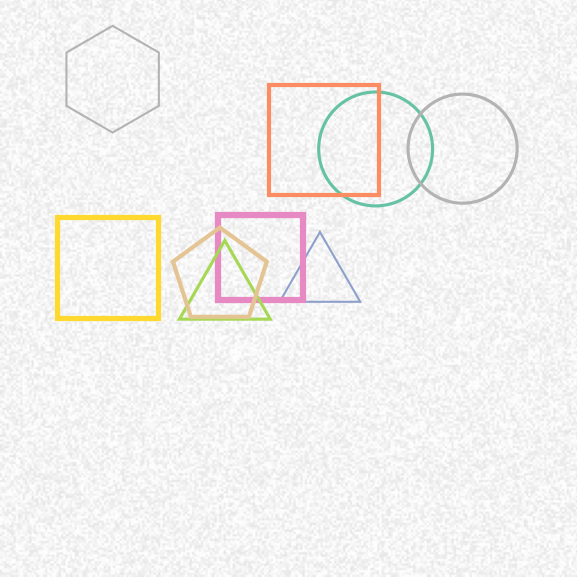[{"shape": "circle", "thickness": 1.5, "radius": 0.49, "center": [0.65, 0.741]}, {"shape": "square", "thickness": 2, "radius": 0.48, "center": [0.561, 0.756]}, {"shape": "triangle", "thickness": 1, "radius": 0.4, "center": [0.554, 0.517]}, {"shape": "square", "thickness": 3, "radius": 0.37, "center": [0.451, 0.552]}, {"shape": "triangle", "thickness": 1.5, "radius": 0.45, "center": [0.389, 0.492]}, {"shape": "square", "thickness": 2.5, "radius": 0.43, "center": [0.186, 0.536]}, {"shape": "pentagon", "thickness": 2, "radius": 0.43, "center": [0.381, 0.52]}, {"shape": "hexagon", "thickness": 1, "radius": 0.46, "center": [0.195, 0.862]}, {"shape": "circle", "thickness": 1.5, "radius": 0.47, "center": [0.801, 0.742]}]